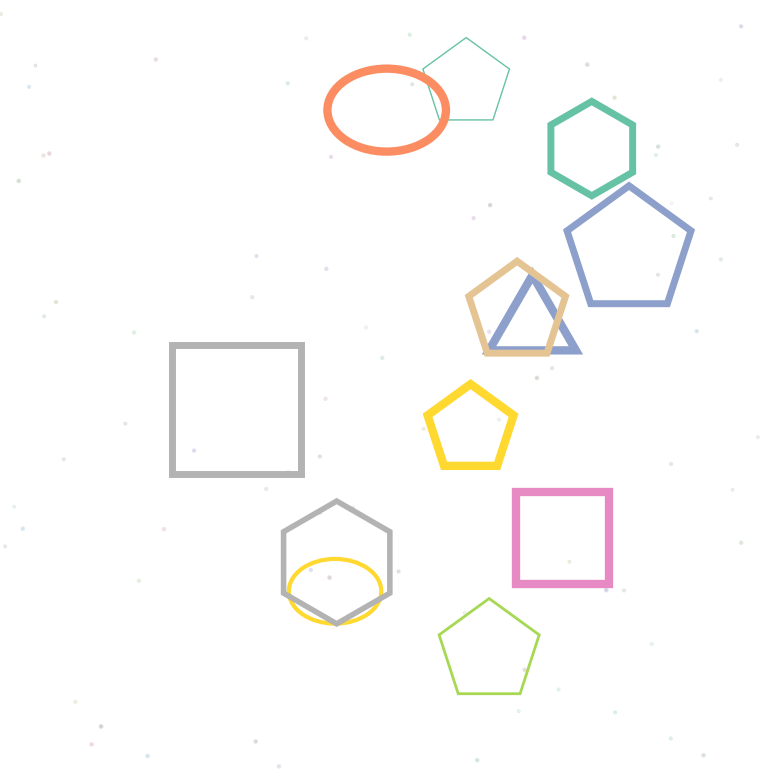[{"shape": "pentagon", "thickness": 0.5, "radius": 0.3, "center": [0.605, 0.892]}, {"shape": "hexagon", "thickness": 2.5, "radius": 0.31, "center": [0.769, 0.807]}, {"shape": "oval", "thickness": 3, "radius": 0.38, "center": [0.502, 0.857]}, {"shape": "triangle", "thickness": 3, "radius": 0.33, "center": [0.692, 0.578]}, {"shape": "pentagon", "thickness": 2.5, "radius": 0.42, "center": [0.817, 0.674]}, {"shape": "square", "thickness": 3, "radius": 0.3, "center": [0.73, 0.301]}, {"shape": "pentagon", "thickness": 1, "radius": 0.34, "center": [0.635, 0.154]}, {"shape": "oval", "thickness": 1.5, "radius": 0.3, "center": [0.435, 0.232]}, {"shape": "pentagon", "thickness": 3, "radius": 0.29, "center": [0.611, 0.442]}, {"shape": "pentagon", "thickness": 2.5, "radius": 0.33, "center": [0.672, 0.595]}, {"shape": "hexagon", "thickness": 2, "radius": 0.4, "center": [0.437, 0.27]}, {"shape": "square", "thickness": 2.5, "radius": 0.42, "center": [0.307, 0.469]}]